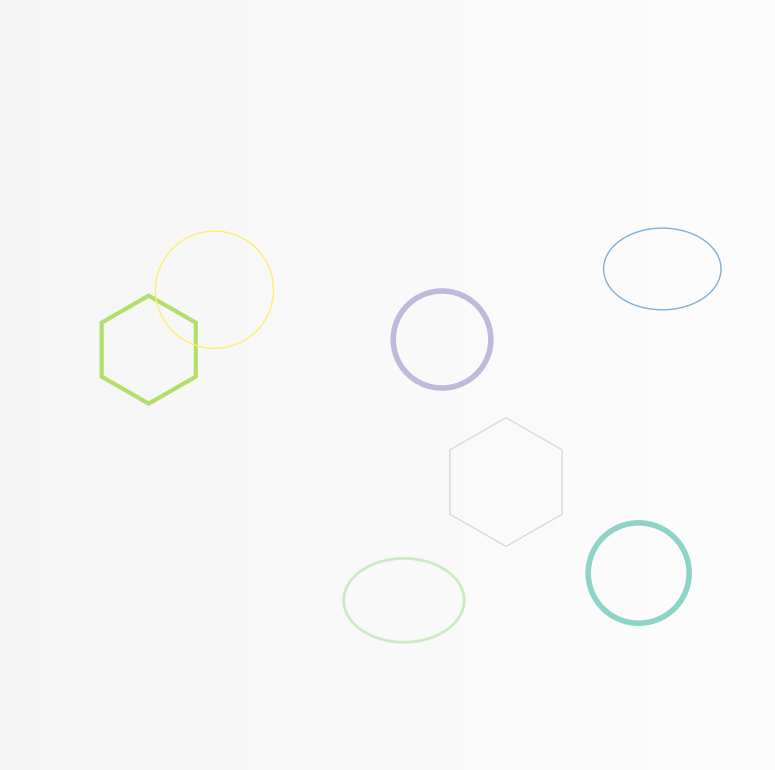[{"shape": "circle", "thickness": 2, "radius": 0.33, "center": [0.824, 0.256]}, {"shape": "circle", "thickness": 2, "radius": 0.32, "center": [0.57, 0.559]}, {"shape": "oval", "thickness": 0.5, "radius": 0.38, "center": [0.855, 0.651]}, {"shape": "hexagon", "thickness": 1.5, "radius": 0.35, "center": [0.192, 0.546]}, {"shape": "hexagon", "thickness": 0.5, "radius": 0.42, "center": [0.653, 0.374]}, {"shape": "oval", "thickness": 1, "radius": 0.39, "center": [0.521, 0.22]}, {"shape": "circle", "thickness": 0.5, "radius": 0.38, "center": [0.277, 0.624]}]